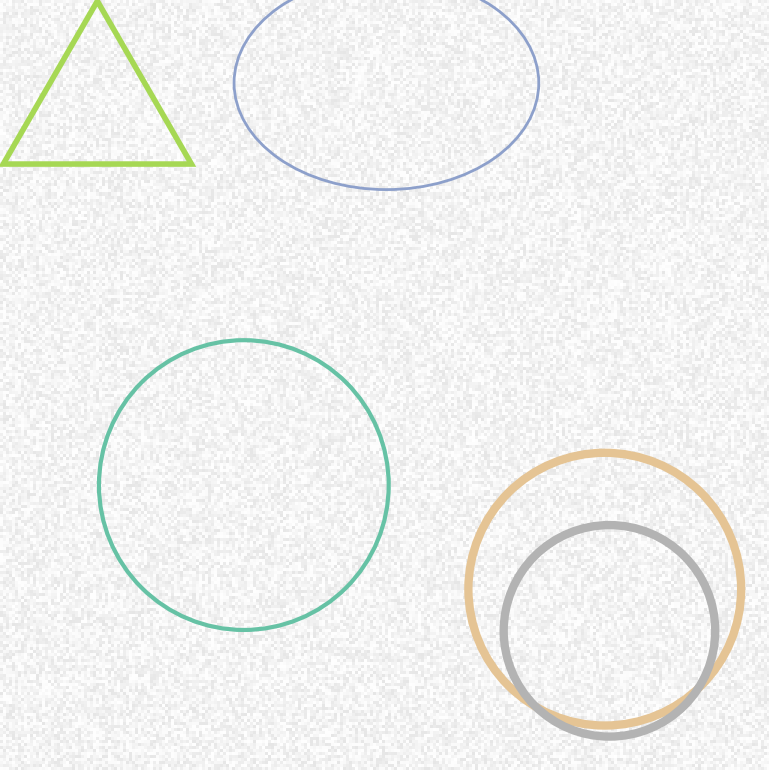[{"shape": "circle", "thickness": 1.5, "radius": 0.94, "center": [0.317, 0.37]}, {"shape": "oval", "thickness": 1, "radius": 0.99, "center": [0.502, 0.892]}, {"shape": "triangle", "thickness": 2, "radius": 0.71, "center": [0.126, 0.858]}, {"shape": "circle", "thickness": 3, "radius": 0.89, "center": [0.785, 0.235]}, {"shape": "circle", "thickness": 3, "radius": 0.69, "center": [0.792, 0.181]}]